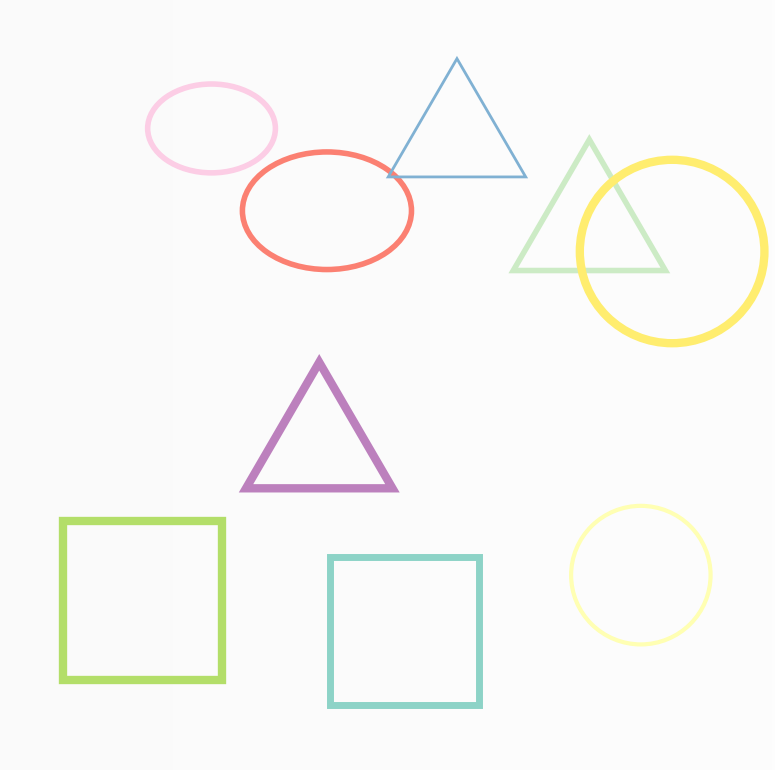[{"shape": "square", "thickness": 2.5, "radius": 0.48, "center": [0.522, 0.181]}, {"shape": "circle", "thickness": 1.5, "radius": 0.45, "center": [0.827, 0.253]}, {"shape": "oval", "thickness": 2, "radius": 0.55, "center": [0.422, 0.726]}, {"shape": "triangle", "thickness": 1, "radius": 0.51, "center": [0.59, 0.821]}, {"shape": "square", "thickness": 3, "radius": 0.52, "center": [0.184, 0.22]}, {"shape": "oval", "thickness": 2, "radius": 0.41, "center": [0.273, 0.833]}, {"shape": "triangle", "thickness": 3, "radius": 0.55, "center": [0.412, 0.42]}, {"shape": "triangle", "thickness": 2, "radius": 0.57, "center": [0.76, 0.705]}, {"shape": "circle", "thickness": 3, "radius": 0.6, "center": [0.867, 0.673]}]